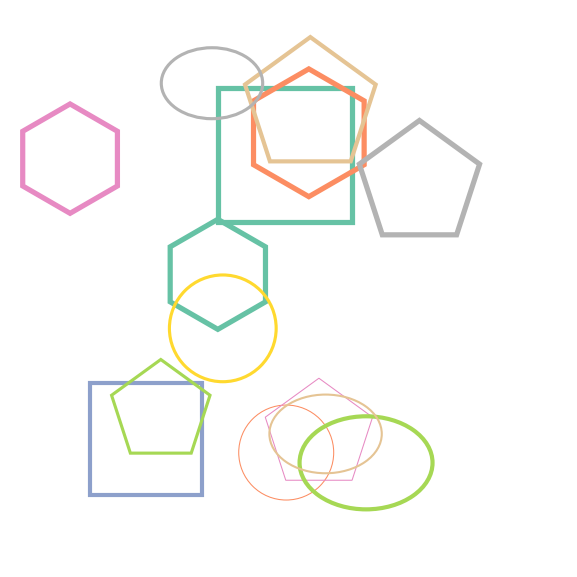[{"shape": "square", "thickness": 2.5, "radius": 0.58, "center": [0.493, 0.732]}, {"shape": "hexagon", "thickness": 2.5, "radius": 0.48, "center": [0.377, 0.524]}, {"shape": "circle", "thickness": 0.5, "radius": 0.41, "center": [0.496, 0.216]}, {"shape": "hexagon", "thickness": 2.5, "radius": 0.55, "center": [0.535, 0.769]}, {"shape": "square", "thickness": 2, "radius": 0.49, "center": [0.253, 0.239]}, {"shape": "hexagon", "thickness": 2.5, "radius": 0.47, "center": [0.121, 0.724]}, {"shape": "pentagon", "thickness": 0.5, "radius": 0.49, "center": [0.552, 0.247]}, {"shape": "pentagon", "thickness": 1.5, "radius": 0.45, "center": [0.278, 0.287]}, {"shape": "oval", "thickness": 2, "radius": 0.58, "center": [0.634, 0.198]}, {"shape": "circle", "thickness": 1.5, "radius": 0.46, "center": [0.386, 0.431]}, {"shape": "pentagon", "thickness": 2, "radius": 0.59, "center": [0.537, 0.816]}, {"shape": "oval", "thickness": 1, "radius": 0.49, "center": [0.564, 0.248]}, {"shape": "oval", "thickness": 1.5, "radius": 0.44, "center": [0.367, 0.855]}, {"shape": "pentagon", "thickness": 2.5, "radius": 0.55, "center": [0.726, 0.681]}]